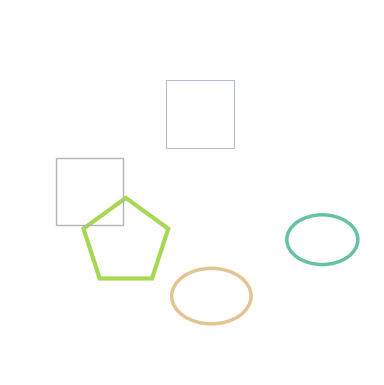[{"shape": "oval", "thickness": 2.5, "radius": 0.46, "center": [0.837, 0.377]}, {"shape": "square", "thickness": 0.5, "radius": 0.44, "center": [0.52, 0.704]}, {"shape": "pentagon", "thickness": 3, "radius": 0.58, "center": [0.327, 0.37]}, {"shape": "oval", "thickness": 2.5, "radius": 0.52, "center": [0.549, 0.231]}, {"shape": "square", "thickness": 1, "radius": 0.43, "center": [0.233, 0.503]}]